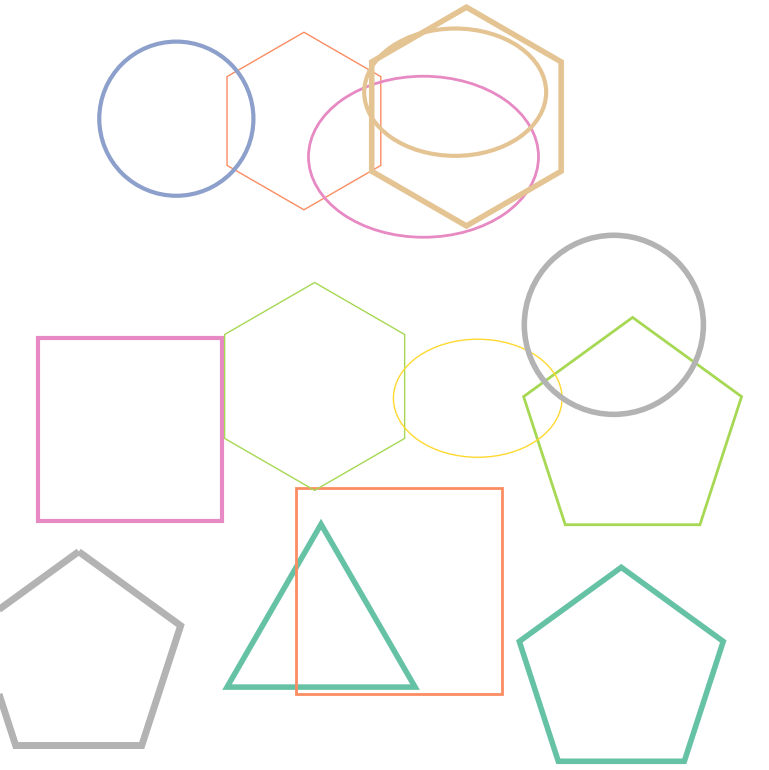[{"shape": "pentagon", "thickness": 2, "radius": 0.7, "center": [0.807, 0.124]}, {"shape": "triangle", "thickness": 2, "radius": 0.7, "center": [0.417, 0.178]}, {"shape": "hexagon", "thickness": 0.5, "radius": 0.58, "center": [0.395, 0.843]}, {"shape": "square", "thickness": 1, "radius": 0.67, "center": [0.518, 0.233]}, {"shape": "circle", "thickness": 1.5, "radius": 0.5, "center": [0.229, 0.846]}, {"shape": "square", "thickness": 1.5, "radius": 0.6, "center": [0.169, 0.442]}, {"shape": "oval", "thickness": 1, "radius": 0.75, "center": [0.55, 0.796]}, {"shape": "pentagon", "thickness": 1, "radius": 0.74, "center": [0.822, 0.439]}, {"shape": "hexagon", "thickness": 0.5, "radius": 0.67, "center": [0.409, 0.498]}, {"shape": "oval", "thickness": 0.5, "radius": 0.55, "center": [0.62, 0.483]}, {"shape": "hexagon", "thickness": 2, "radius": 0.71, "center": [0.606, 0.849]}, {"shape": "oval", "thickness": 1.5, "radius": 0.59, "center": [0.591, 0.88]}, {"shape": "pentagon", "thickness": 2.5, "radius": 0.7, "center": [0.102, 0.144]}, {"shape": "circle", "thickness": 2, "radius": 0.58, "center": [0.797, 0.578]}]